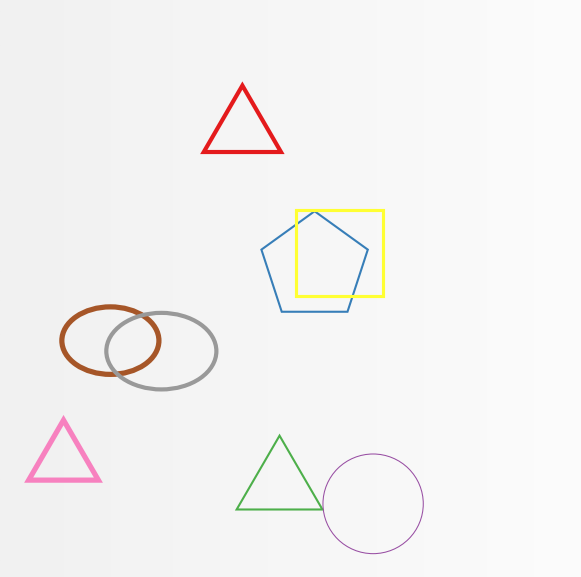[{"shape": "triangle", "thickness": 2, "radius": 0.38, "center": [0.417, 0.774]}, {"shape": "pentagon", "thickness": 1, "radius": 0.48, "center": [0.541, 0.537]}, {"shape": "triangle", "thickness": 1, "radius": 0.43, "center": [0.481, 0.16]}, {"shape": "circle", "thickness": 0.5, "radius": 0.43, "center": [0.642, 0.127]}, {"shape": "square", "thickness": 1.5, "radius": 0.37, "center": [0.583, 0.561]}, {"shape": "oval", "thickness": 2.5, "radius": 0.42, "center": [0.19, 0.409]}, {"shape": "triangle", "thickness": 2.5, "radius": 0.35, "center": [0.109, 0.202]}, {"shape": "oval", "thickness": 2, "radius": 0.47, "center": [0.278, 0.391]}]